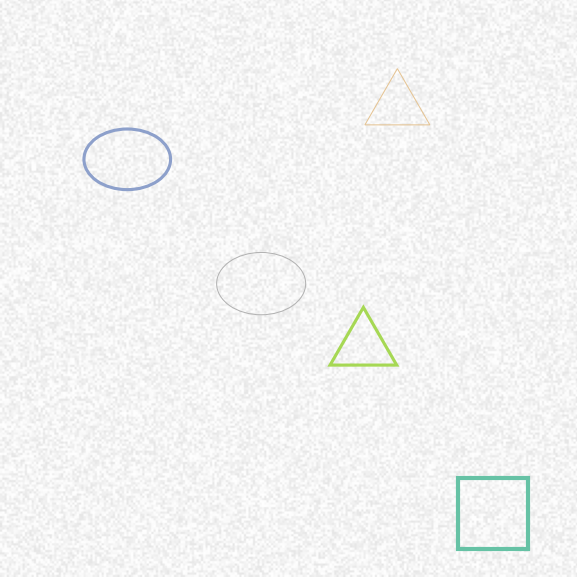[{"shape": "square", "thickness": 2, "radius": 0.31, "center": [0.854, 0.11]}, {"shape": "oval", "thickness": 1.5, "radius": 0.37, "center": [0.22, 0.723]}, {"shape": "triangle", "thickness": 1.5, "radius": 0.33, "center": [0.629, 0.4]}, {"shape": "triangle", "thickness": 0.5, "radius": 0.32, "center": [0.688, 0.815]}, {"shape": "oval", "thickness": 0.5, "radius": 0.39, "center": [0.452, 0.508]}]